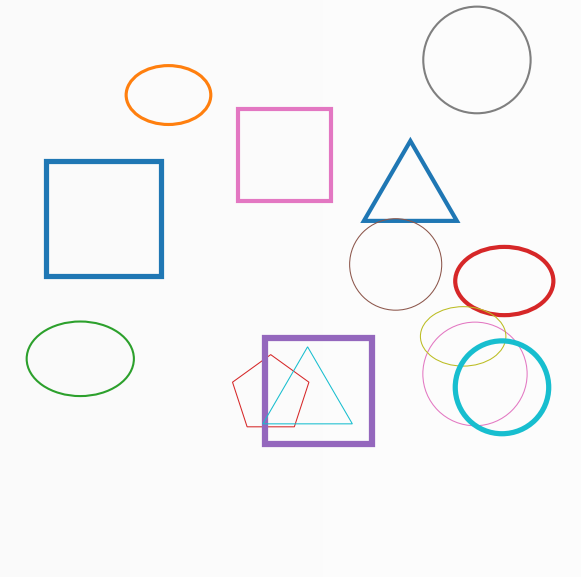[{"shape": "triangle", "thickness": 2, "radius": 0.46, "center": [0.706, 0.663]}, {"shape": "square", "thickness": 2.5, "radius": 0.5, "center": [0.178, 0.621]}, {"shape": "oval", "thickness": 1.5, "radius": 0.36, "center": [0.29, 0.835]}, {"shape": "oval", "thickness": 1, "radius": 0.46, "center": [0.138, 0.378]}, {"shape": "oval", "thickness": 2, "radius": 0.42, "center": [0.868, 0.513]}, {"shape": "pentagon", "thickness": 0.5, "radius": 0.35, "center": [0.466, 0.316]}, {"shape": "square", "thickness": 3, "radius": 0.46, "center": [0.548, 0.322]}, {"shape": "circle", "thickness": 0.5, "radius": 0.4, "center": [0.681, 0.541]}, {"shape": "circle", "thickness": 0.5, "radius": 0.45, "center": [0.817, 0.352]}, {"shape": "square", "thickness": 2, "radius": 0.4, "center": [0.489, 0.731]}, {"shape": "circle", "thickness": 1, "radius": 0.46, "center": [0.821, 0.895]}, {"shape": "oval", "thickness": 0.5, "radius": 0.37, "center": [0.797, 0.417]}, {"shape": "circle", "thickness": 2.5, "radius": 0.4, "center": [0.864, 0.328]}, {"shape": "triangle", "thickness": 0.5, "radius": 0.44, "center": [0.529, 0.31]}]